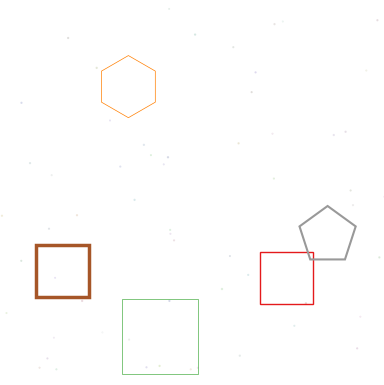[{"shape": "square", "thickness": 1, "radius": 0.34, "center": [0.744, 0.278]}, {"shape": "square", "thickness": 0.5, "radius": 0.49, "center": [0.416, 0.126]}, {"shape": "hexagon", "thickness": 0.5, "radius": 0.4, "center": [0.334, 0.775]}, {"shape": "square", "thickness": 2.5, "radius": 0.34, "center": [0.163, 0.296]}, {"shape": "pentagon", "thickness": 1.5, "radius": 0.38, "center": [0.851, 0.388]}]